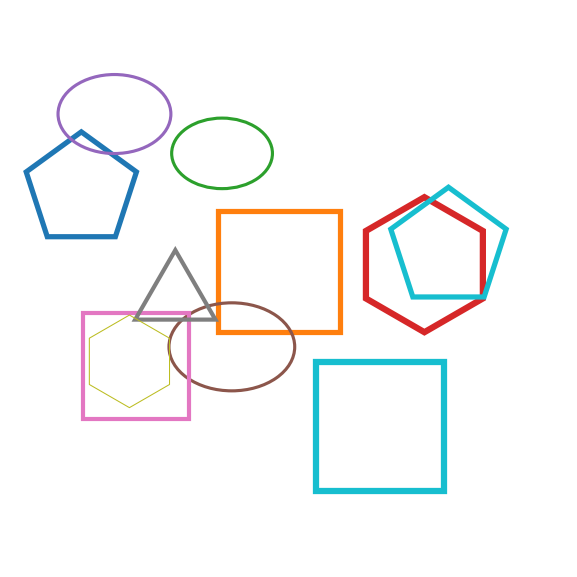[{"shape": "pentagon", "thickness": 2.5, "radius": 0.5, "center": [0.141, 0.67]}, {"shape": "square", "thickness": 2.5, "radius": 0.53, "center": [0.483, 0.529]}, {"shape": "oval", "thickness": 1.5, "radius": 0.44, "center": [0.385, 0.734]}, {"shape": "hexagon", "thickness": 3, "radius": 0.58, "center": [0.735, 0.541]}, {"shape": "oval", "thickness": 1.5, "radius": 0.49, "center": [0.198, 0.802]}, {"shape": "oval", "thickness": 1.5, "radius": 0.54, "center": [0.401, 0.399]}, {"shape": "square", "thickness": 2, "radius": 0.46, "center": [0.235, 0.366]}, {"shape": "triangle", "thickness": 2, "radius": 0.4, "center": [0.304, 0.486]}, {"shape": "hexagon", "thickness": 0.5, "radius": 0.4, "center": [0.224, 0.373]}, {"shape": "square", "thickness": 3, "radius": 0.56, "center": [0.658, 0.261]}, {"shape": "pentagon", "thickness": 2.5, "radius": 0.53, "center": [0.777, 0.57]}]